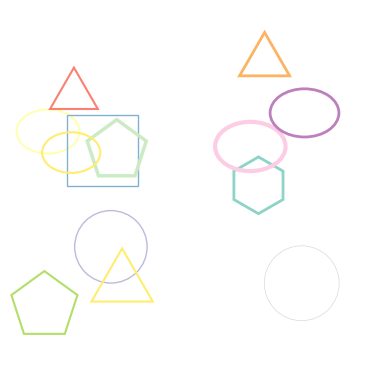[{"shape": "hexagon", "thickness": 2, "radius": 0.37, "center": [0.671, 0.519]}, {"shape": "oval", "thickness": 1.5, "radius": 0.41, "center": [0.125, 0.658]}, {"shape": "circle", "thickness": 1, "radius": 0.47, "center": [0.288, 0.359]}, {"shape": "triangle", "thickness": 1.5, "radius": 0.36, "center": [0.192, 0.753]}, {"shape": "square", "thickness": 1, "radius": 0.46, "center": [0.266, 0.609]}, {"shape": "triangle", "thickness": 2, "radius": 0.38, "center": [0.687, 0.841]}, {"shape": "pentagon", "thickness": 1.5, "radius": 0.45, "center": [0.115, 0.206]}, {"shape": "oval", "thickness": 3, "radius": 0.46, "center": [0.65, 0.62]}, {"shape": "circle", "thickness": 0.5, "radius": 0.49, "center": [0.784, 0.264]}, {"shape": "oval", "thickness": 2, "radius": 0.45, "center": [0.791, 0.707]}, {"shape": "pentagon", "thickness": 2.5, "radius": 0.4, "center": [0.303, 0.609]}, {"shape": "triangle", "thickness": 1.5, "radius": 0.46, "center": [0.317, 0.263]}, {"shape": "oval", "thickness": 1.5, "radius": 0.38, "center": [0.185, 0.604]}]